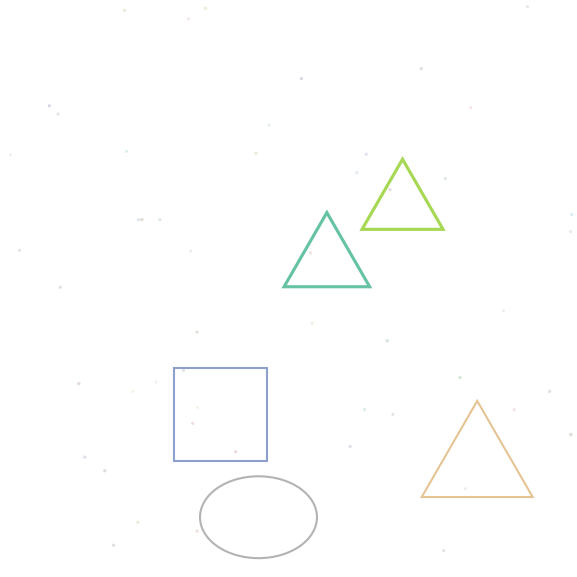[{"shape": "triangle", "thickness": 1.5, "radius": 0.43, "center": [0.566, 0.545]}, {"shape": "square", "thickness": 1, "radius": 0.4, "center": [0.382, 0.281]}, {"shape": "triangle", "thickness": 1.5, "radius": 0.4, "center": [0.697, 0.642]}, {"shape": "triangle", "thickness": 1, "radius": 0.55, "center": [0.826, 0.194]}, {"shape": "oval", "thickness": 1, "radius": 0.51, "center": [0.448, 0.104]}]